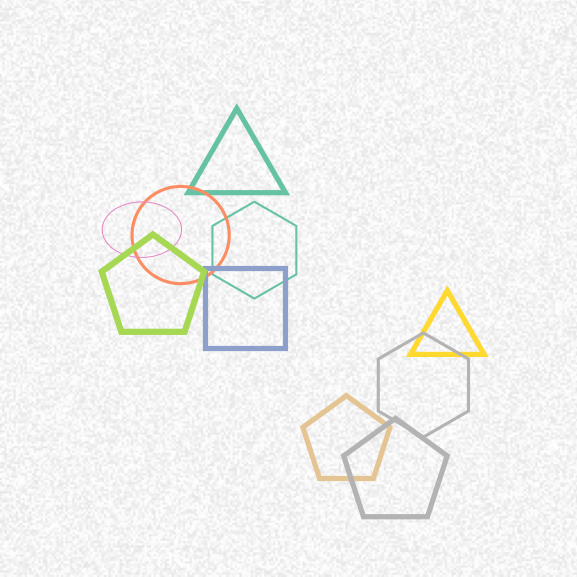[{"shape": "hexagon", "thickness": 1, "radius": 0.42, "center": [0.44, 0.566]}, {"shape": "triangle", "thickness": 2.5, "radius": 0.49, "center": [0.41, 0.714]}, {"shape": "circle", "thickness": 1.5, "radius": 0.42, "center": [0.313, 0.592]}, {"shape": "square", "thickness": 2.5, "radius": 0.35, "center": [0.424, 0.466]}, {"shape": "oval", "thickness": 0.5, "radius": 0.34, "center": [0.246, 0.601]}, {"shape": "pentagon", "thickness": 3, "radius": 0.47, "center": [0.265, 0.5]}, {"shape": "triangle", "thickness": 2.5, "radius": 0.37, "center": [0.775, 0.422]}, {"shape": "pentagon", "thickness": 2.5, "radius": 0.4, "center": [0.6, 0.235]}, {"shape": "hexagon", "thickness": 1.5, "radius": 0.45, "center": [0.733, 0.332]}, {"shape": "pentagon", "thickness": 2.5, "radius": 0.47, "center": [0.685, 0.181]}]